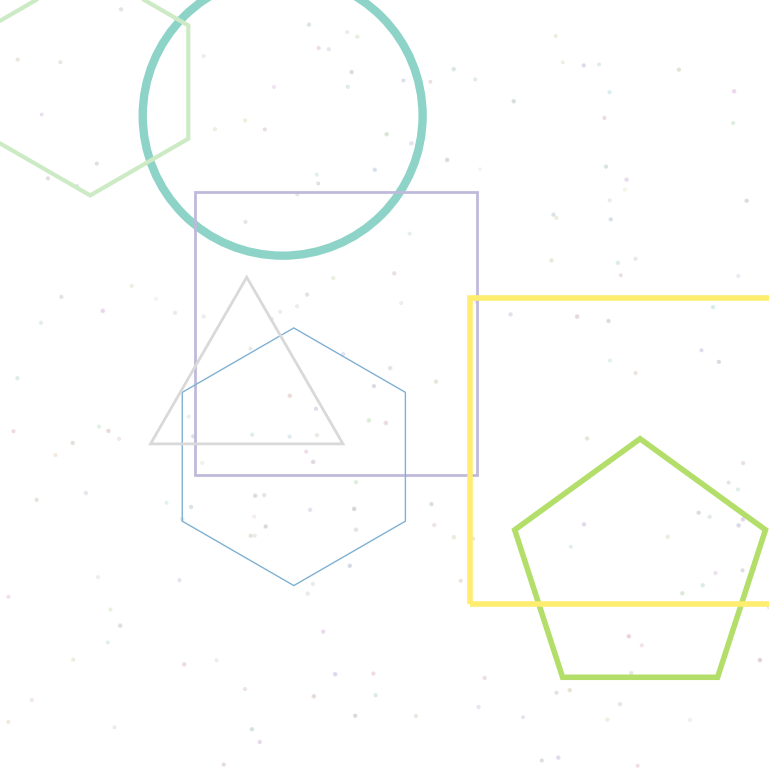[{"shape": "circle", "thickness": 3, "radius": 0.91, "center": [0.367, 0.85]}, {"shape": "square", "thickness": 1, "radius": 0.92, "center": [0.436, 0.567]}, {"shape": "hexagon", "thickness": 0.5, "radius": 0.84, "center": [0.382, 0.407]}, {"shape": "pentagon", "thickness": 2, "radius": 0.86, "center": [0.831, 0.259]}, {"shape": "triangle", "thickness": 1, "radius": 0.72, "center": [0.32, 0.496]}, {"shape": "hexagon", "thickness": 1.5, "radius": 0.74, "center": [0.117, 0.893]}, {"shape": "square", "thickness": 2, "radius": 0.99, "center": [0.809, 0.414]}]